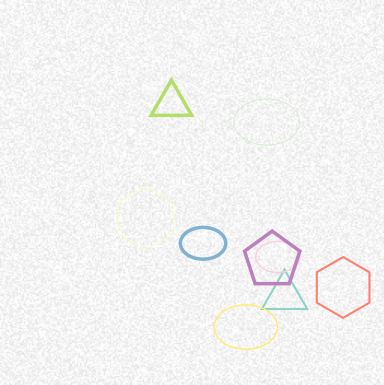[{"shape": "triangle", "thickness": 1.5, "radius": 0.34, "center": [0.739, 0.231]}, {"shape": "hexagon", "thickness": 0.5, "radius": 0.41, "center": [0.379, 0.434]}, {"shape": "hexagon", "thickness": 1.5, "radius": 0.39, "center": [0.891, 0.253]}, {"shape": "oval", "thickness": 2.5, "radius": 0.29, "center": [0.527, 0.368]}, {"shape": "triangle", "thickness": 2.5, "radius": 0.31, "center": [0.445, 0.731]}, {"shape": "oval", "thickness": 1, "radius": 0.29, "center": [0.722, 0.333]}, {"shape": "pentagon", "thickness": 2.5, "radius": 0.38, "center": [0.707, 0.324]}, {"shape": "oval", "thickness": 0.5, "radius": 0.43, "center": [0.693, 0.683]}, {"shape": "oval", "thickness": 1, "radius": 0.41, "center": [0.638, 0.151]}]